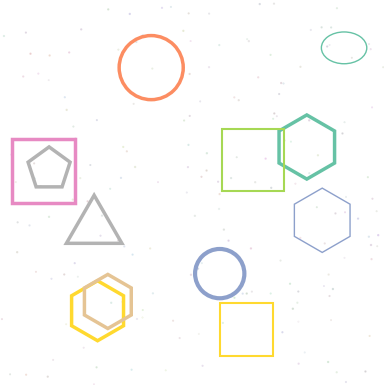[{"shape": "oval", "thickness": 1, "radius": 0.29, "center": [0.894, 0.876]}, {"shape": "hexagon", "thickness": 2.5, "radius": 0.42, "center": [0.797, 0.618]}, {"shape": "circle", "thickness": 2.5, "radius": 0.42, "center": [0.393, 0.824]}, {"shape": "circle", "thickness": 3, "radius": 0.32, "center": [0.571, 0.289]}, {"shape": "hexagon", "thickness": 1, "radius": 0.42, "center": [0.837, 0.428]}, {"shape": "square", "thickness": 2.5, "radius": 0.41, "center": [0.113, 0.556]}, {"shape": "square", "thickness": 1.5, "radius": 0.4, "center": [0.658, 0.585]}, {"shape": "square", "thickness": 1.5, "radius": 0.34, "center": [0.641, 0.143]}, {"shape": "hexagon", "thickness": 2.5, "radius": 0.39, "center": [0.253, 0.193]}, {"shape": "hexagon", "thickness": 2.5, "radius": 0.35, "center": [0.28, 0.217]}, {"shape": "triangle", "thickness": 2.5, "radius": 0.42, "center": [0.245, 0.41]}, {"shape": "pentagon", "thickness": 2.5, "radius": 0.29, "center": [0.128, 0.561]}]